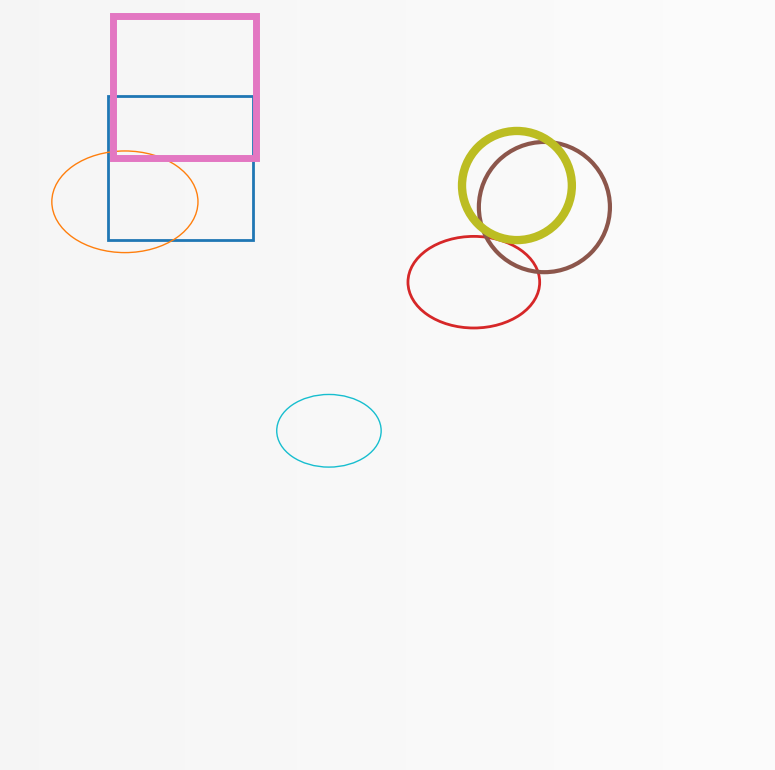[{"shape": "square", "thickness": 1, "radius": 0.47, "center": [0.233, 0.782]}, {"shape": "oval", "thickness": 0.5, "radius": 0.47, "center": [0.161, 0.738]}, {"shape": "oval", "thickness": 1, "radius": 0.42, "center": [0.611, 0.634]}, {"shape": "circle", "thickness": 1.5, "radius": 0.42, "center": [0.702, 0.731]}, {"shape": "square", "thickness": 2.5, "radius": 0.46, "center": [0.238, 0.887]}, {"shape": "circle", "thickness": 3, "radius": 0.35, "center": [0.667, 0.759]}, {"shape": "oval", "thickness": 0.5, "radius": 0.34, "center": [0.424, 0.441]}]